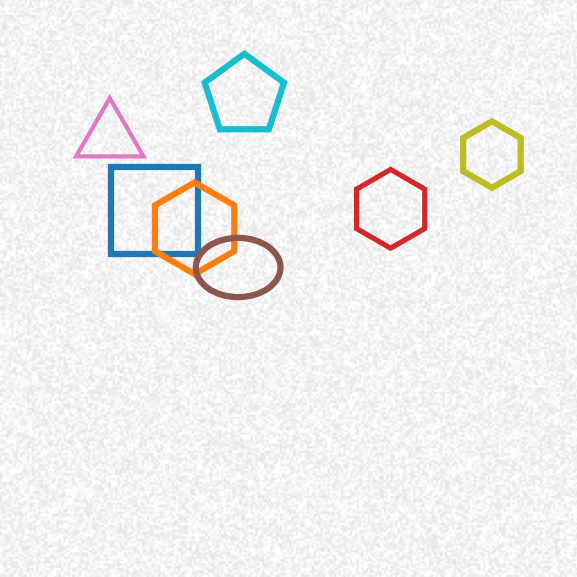[{"shape": "square", "thickness": 3, "radius": 0.37, "center": [0.267, 0.635]}, {"shape": "hexagon", "thickness": 3, "radius": 0.4, "center": [0.337, 0.604]}, {"shape": "hexagon", "thickness": 2.5, "radius": 0.34, "center": [0.676, 0.637]}, {"shape": "oval", "thickness": 3, "radius": 0.37, "center": [0.412, 0.536]}, {"shape": "triangle", "thickness": 2, "radius": 0.34, "center": [0.19, 0.762]}, {"shape": "hexagon", "thickness": 3, "radius": 0.29, "center": [0.852, 0.731]}, {"shape": "pentagon", "thickness": 3, "radius": 0.36, "center": [0.423, 0.834]}]